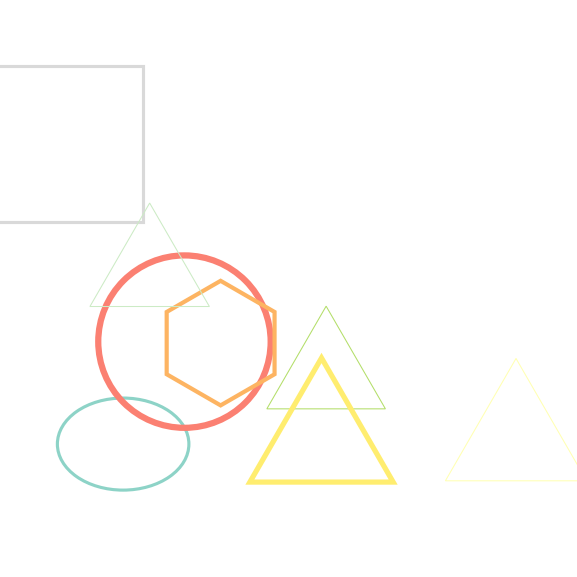[{"shape": "oval", "thickness": 1.5, "radius": 0.57, "center": [0.213, 0.23]}, {"shape": "triangle", "thickness": 0.5, "radius": 0.71, "center": [0.894, 0.237]}, {"shape": "circle", "thickness": 3, "radius": 0.75, "center": [0.319, 0.408]}, {"shape": "hexagon", "thickness": 2, "radius": 0.54, "center": [0.382, 0.405]}, {"shape": "triangle", "thickness": 0.5, "radius": 0.59, "center": [0.565, 0.35]}, {"shape": "square", "thickness": 1.5, "radius": 0.68, "center": [0.113, 0.75]}, {"shape": "triangle", "thickness": 0.5, "radius": 0.6, "center": [0.259, 0.528]}, {"shape": "triangle", "thickness": 2.5, "radius": 0.72, "center": [0.557, 0.236]}]